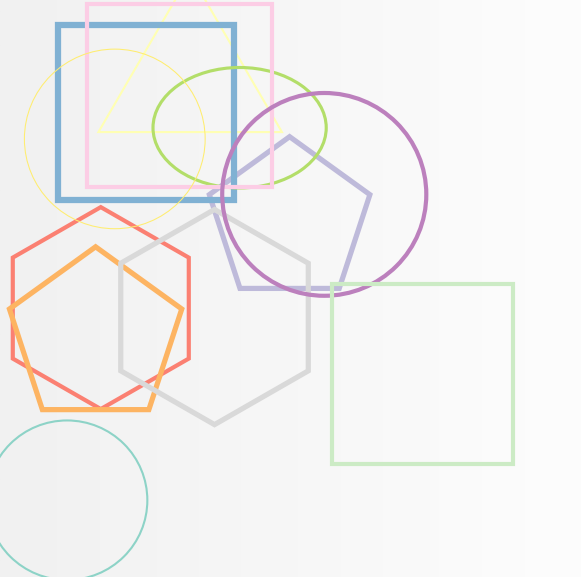[{"shape": "circle", "thickness": 1, "radius": 0.69, "center": [0.115, 0.133]}, {"shape": "triangle", "thickness": 1, "radius": 0.91, "center": [0.327, 0.862]}, {"shape": "pentagon", "thickness": 2.5, "radius": 0.73, "center": [0.498, 0.617]}, {"shape": "hexagon", "thickness": 2, "radius": 0.87, "center": [0.173, 0.466]}, {"shape": "square", "thickness": 3, "radius": 0.76, "center": [0.251, 0.804]}, {"shape": "pentagon", "thickness": 2.5, "radius": 0.78, "center": [0.164, 0.416]}, {"shape": "oval", "thickness": 1.5, "radius": 0.75, "center": [0.412, 0.778]}, {"shape": "square", "thickness": 2, "radius": 0.79, "center": [0.308, 0.833]}, {"shape": "hexagon", "thickness": 2.5, "radius": 0.93, "center": [0.369, 0.45]}, {"shape": "circle", "thickness": 2, "radius": 0.88, "center": [0.558, 0.663]}, {"shape": "square", "thickness": 2, "radius": 0.78, "center": [0.727, 0.352]}, {"shape": "circle", "thickness": 0.5, "radius": 0.78, "center": [0.197, 0.759]}]